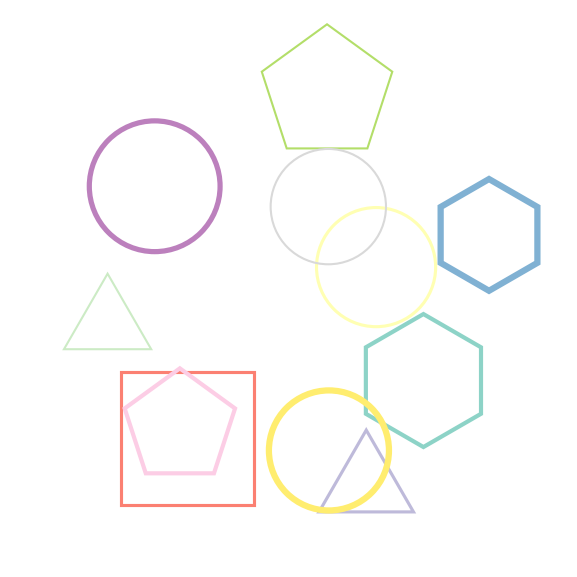[{"shape": "hexagon", "thickness": 2, "radius": 0.58, "center": [0.733, 0.34]}, {"shape": "circle", "thickness": 1.5, "radius": 0.52, "center": [0.651, 0.537]}, {"shape": "triangle", "thickness": 1.5, "radius": 0.47, "center": [0.634, 0.16]}, {"shape": "square", "thickness": 1.5, "radius": 0.58, "center": [0.325, 0.24]}, {"shape": "hexagon", "thickness": 3, "radius": 0.48, "center": [0.847, 0.592]}, {"shape": "pentagon", "thickness": 1, "radius": 0.59, "center": [0.566, 0.838]}, {"shape": "pentagon", "thickness": 2, "radius": 0.5, "center": [0.311, 0.261]}, {"shape": "circle", "thickness": 1, "radius": 0.5, "center": [0.569, 0.641]}, {"shape": "circle", "thickness": 2.5, "radius": 0.57, "center": [0.268, 0.677]}, {"shape": "triangle", "thickness": 1, "radius": 0.44, "center": [0.186, 0.438]}, {"shape": "circle", "thickness": 3, "radius": 0.52, "center": [0.57, 0.219]}]